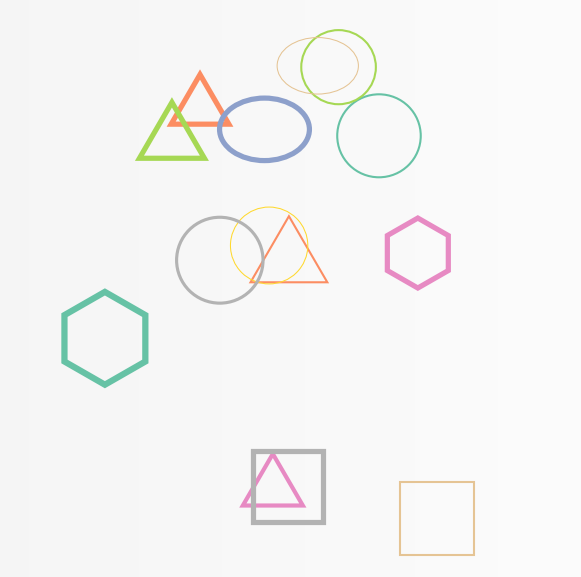[{"shape": "hexagon", "thickness": 3, "radius": 0.4, "center": [0.18, 0.413]}, {"shape": "circle", "thickness": 1, "radius": 0.36, "center": [0.652, 0.764]}, {"shape": "triangle", "thickness": 1, "radius": 0.38, "center": [0.497, 0.548]}, {"shape": "triangle", "thickness": 2.5, "radius": 0.29, "center": [0.344, 0.813]}, {"shape": "oval", "thickness": 2.5, "radius": 0.39, "center": [0.455, 0.775]}, {"shape": "hexagon", "thickness": 2.5, "radius": 0.3, "center": [0.719, 0.561]}, {"shape": "triangle", "thickness": 2, "radius": 0.3, "center": [0.469, 0.154]}, {"shape": "triangle", "thickness": 2.5, "radius": 0.32, "center": [0.296, 0.757]}, {"shape": "circle", "thickness": 1, "radius": 0.32, "center": [0.582, 0.883]}, {"shape": "circle", "thickness": 0.5, "radius": 0.33, "center": [0.463, 0.574]}, {"shape": "square", "thickness": 1, "radius": 0.32, "center": [0.752, 0.101]}, {"shape": "oval", "thickness": 0.5, "radius": 0.35, "center": [0.547, 0.885]}, {"shape": "circle", "thickness": 1.5, "radius": 0.37, "center": [0.378, 0.549]}, {"shape": "square", "thickness": 2.5, "radius": 0.3, "center": [0.495, 0.157]}]